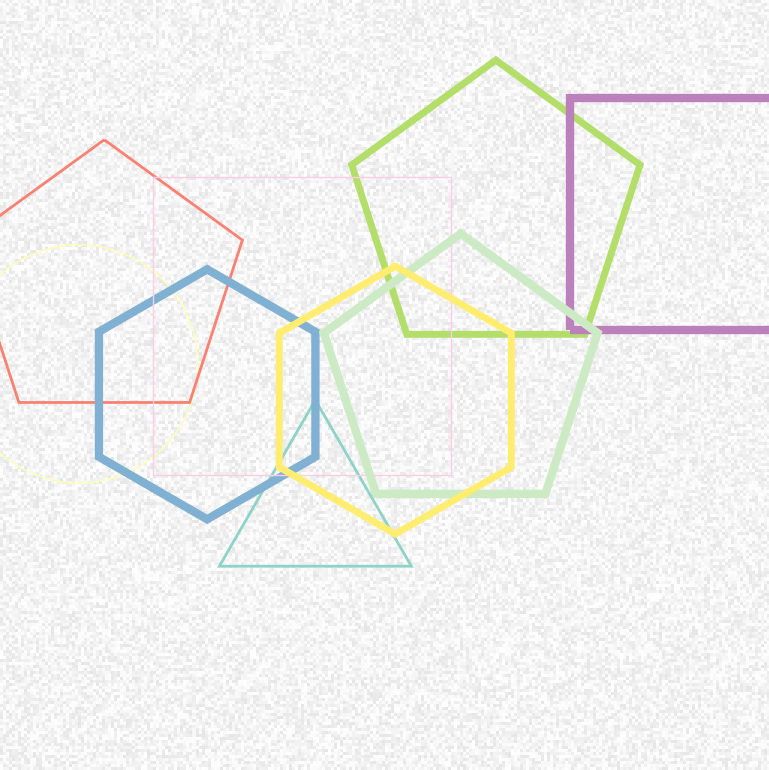[{"shape": "triangle", "thickness": 1, "radius": 0.72, "center": [0.41, 0.337]}, {"shape": "circle", "thickness": 0.5, "radius": 0.77, "center": [0.102, 0.527]}, {"shape": "pentagon", "thickness": 1, "radius": 0.94, "center": [0.135, 0.63]}, {"shape": "hexagon", "thickness": 3, "radius": 0.81, "center": [0.269, 0.488]}, {"shape": "pentagon", "thickness": 2.5, "radius": 0.98, "center": [0.644, 0.725]}, {"shape": "square", "thickness": 0.5, "radius": 0.97, "center": [0.392, 0.577]}, {"shape": "square", "thickness": 3, "radius": 0.75, "center": [0.891, 0.722]}, {"shape": "pentagon", "thickness": 3, "radius": 0.93, "center": [0.598, 0.51]}, {"shape": "hexagon", "thickness": 2.5, "radius": 0.87, "center": [0.513, 0.48]}]